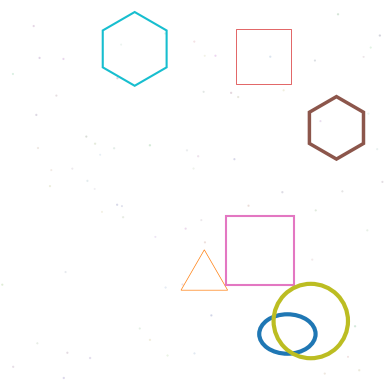[{"shape": "oval", "thickness": 3, "radius": 0.37, "center": [0.746, 0.132]}, {"shape": "triangle", "thickness": 0.5, "radius": 0.35, "center": [0.531, 0.281]}, {"shape": "square", "thickness": 0.5, "radius": 0.36, "center": [0.685, 0.853]}, {"shape": "hexagon", "thickness": 2.5, "radius": 0.41, "center": [0.874, 0.668]}, {"shape": "square", "thickness": 1.5, "radius": 0.44, "center": [0.676, 0.349]}, {"shape": "circle", "thickness": 3, "radius": 0.48, "center": [0.807, 0.166]}, {"shape": "hexagon", "thickness": 1.5, "radius": 0.48, "center": [0.35, 0.873]}]